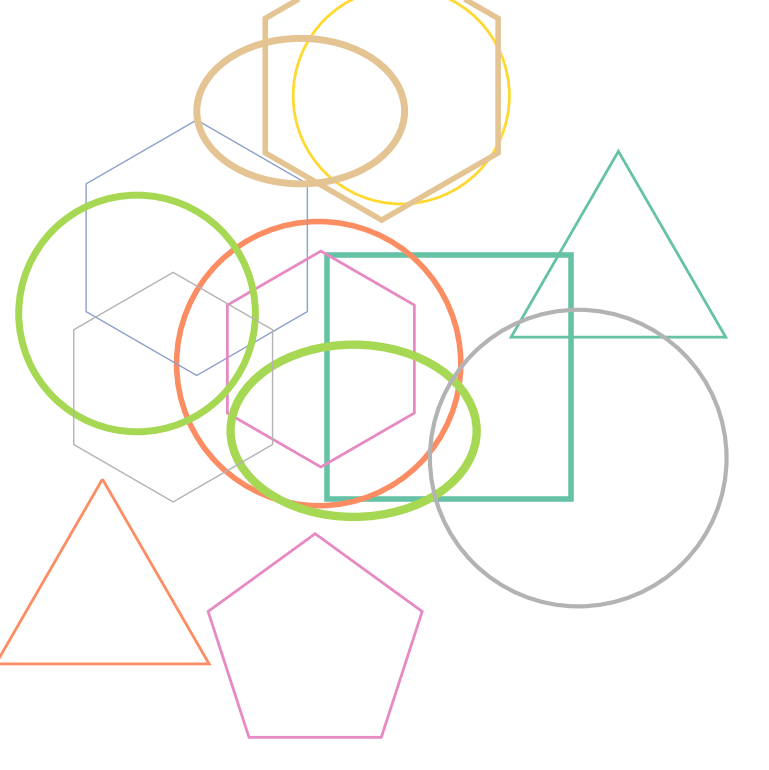[{"shape": "square", "thickness": 2, "radius": 0.79, "center": [0.583, 0.51]}, {"shape": "triangle", "thickness": 1, "radius": 0.8, "center": [0.803, 0.643]}, {"shape": "circle", "thickness": 2, "radius": 0.92, "center": [0.414, 0.528]}, {"shape": "triangle", "thickness": 1, "radius": 0.8, "center": [0.133, 0.218]}, {"shape": "hexagon", "thickness": 0.5, "radius": 0.83, "center": [0.255, 0.678]}, {"shape": "hexagon", "thickness": 1, "radius": 0.7, "center": [0.417, 0.534]}, {"shape": "pentagon", "thickness": 1, "radius": 0.73, "center": [0.409, 0.161]}, {"shape": "circle", "thickness": 2.5, "radius": 0.77, "center": [0.178, 0.593]}, {"shape": "oval", "thickness": 3, "radius": 0.8, "center": [0.459, 0.441]}, {"shape": "circle", "thickness": 1, "radius": 0.7, "center": [0.521, 0.876]}, {"shape": "hexagon", "thickness": 2, "radius": 0.87, "center": [0.496, 0.889]}, {"shape": "oval", "thickness": 2.5, "radius": 0.67, "center": [0.391, 0.856]}, {"shape": "circle", "thickness": 1.5, "radius": 0.96, "center": [0.751, 0.405]}, {"shape": "hexagon", "thickness": 0.5, "radius": 0.75, "center": [0.225, 0.497]}]